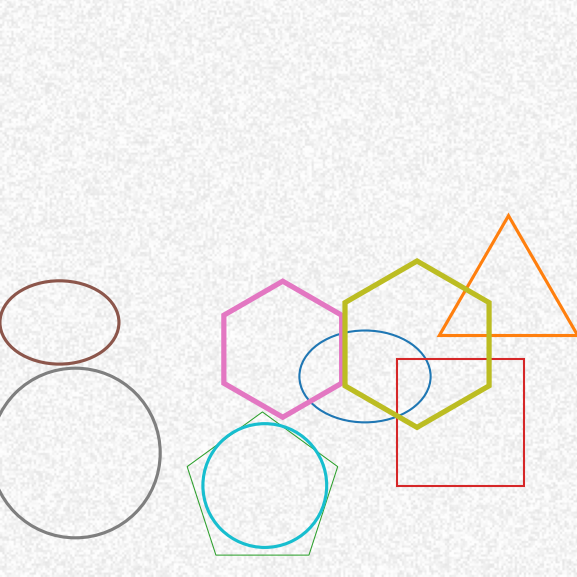[{"shape": "oval", "thickness": 1, "radius": 0.57, "center": [0.632, 0.347]}, {"shape": "triangle", "thickness": 1.5, "radius": 0.69, "center": [0.881, 0.487]}, {"shape": "pentagon", "thickness": 0.5, "radius": 0.69, "center": [0.454, 0.149]}, {"shape": "square", "thickness": 1, "radius": 0.55, "center": [0.797, 0.267]}, {"shape": "oval", "thickness": 1.5, "radius": 0.52, "center": [0.103, 0.441]}, {"shape": "hexagon", "thickness": 2.5, "radius": 0.59, "center": [0.49, 0.394]}, {"shape": "circle", "thickness": 1.5, "radius": 0.73, "center": [0.131, 0.215]}, {"shape": "hexagon", "thickness": 2.5, "radius": 0.72, "center": [0.722, 0.403]}, {"shape": "circle", "thickness": 1.5, "radius": 0.54, "center": [0.459, 0.158]}]